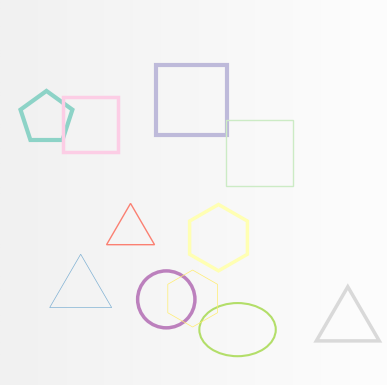[{"shape": "pentagon", "thickness": 3, "radius": 0.35, "center": [0.12, 0.693]}, {"shape": "hexagon", "thickness": 2.5, "radius": 0.43, "center": [0.564, 0.383]}, {"shape": "square", "thickness": 3, "radius": 0.46, "center": [0.494, 0.74]}, {"shape": "triangle", "thickness": 1, "radius": 0.36, "center": [0.337, 0.4]}, {"shape": "triangle", "thickness": 0.5, "radius": 0.46, "center": [0.208, 0.247]}, {"shape": "oval", "thickness": 1.5, "radius": 0.49, "center": [0.613, 0.144]}, {"shape": "square", "thickness": 2.5, "radius": 0.35, "center": [0.233, 0.677]}, {"shape": "triangle", "thickness": 2.5, "radius": 0.47, "center": [0.898, 0.161]}, {"shape": "circle", "thickness": 2.5, "radius": 0.37, "center": [0.429, 0.222]}, {"shape": "square", "thickness": 1, "radius": 0.43, "center": [0.67, 0.602]}, {"shape": "hexagon", "thickness": 0.5, "radius": 0.37, "center": [0.497, 0.225]}]